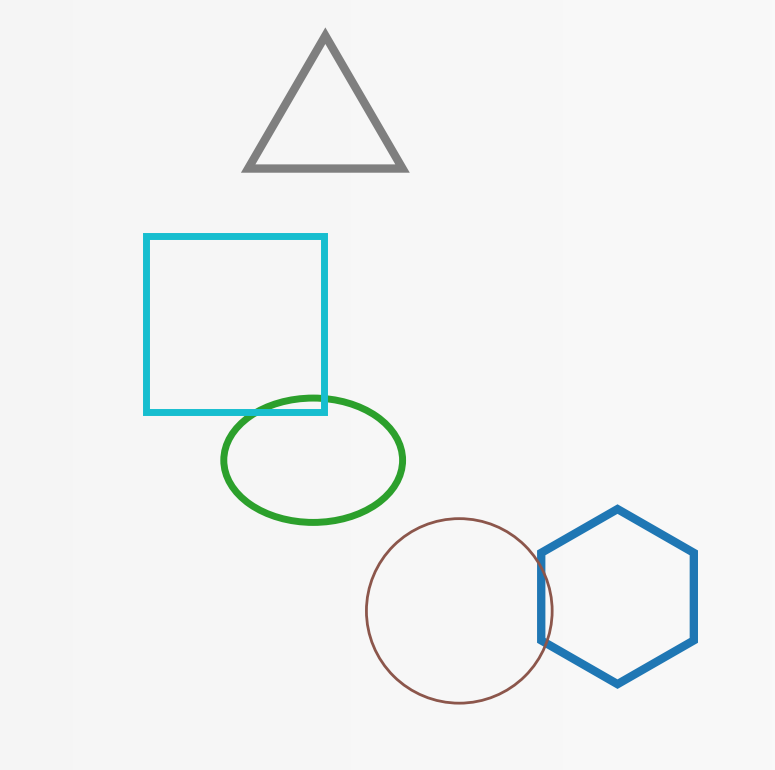[{"shape": "hexagon", "thickness": 3, "radius": 0.57, "center": [0.797, 0.225]}, {"shape": "oval", "thickness": 2.5, "radius": 0.58, "center": [0.404, 0.402]}, {"shape": "circle", "thickness": 1, "radius": 0.6, "center": [0.593, 0.207]}, {"shape": "triangle", "thickness": 3, "radius": 0.58, "center": [0.42, 0.839]}, {"shape": "square", "thickness": 2.5, "radius": 0.57, "center": [0.303, 0.579]}]